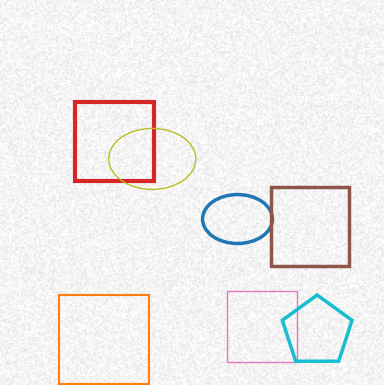[{"shape": "oval", "thickness": 2.5, "radius": 0.45, "center": [0.617, 0.431]}, {"shape": "square", "thickness": 1.5, "radius": 0.58, "center": [0.27, 0.119]}, {"shape": "square", "thickness": 3, "radius": 0.51, "center": [0.298, 0.633]}, {"shape": "square", "thickness": 2.5, "radius": 0.51, "center": [0.805, 0.413]}, {"shape": "square", "thickness": 1, "radius": 0.46, "center": [0.681, 0.152]}, {"shape": "oval", "thickness": 1, "radius": 0.57, "center": [0.395, 0.587]}, {"shape": "pentagon", "thickness": 2.5, "radius": 0.48, "center": [0.824, 0.139]}]